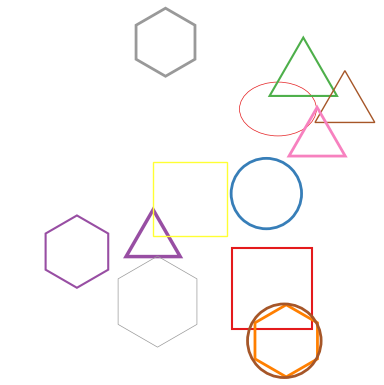[{"shape": "square", "thickness": 1.5, "radius": 0.52, "center": [0.707, 0.251]}, {"shape": "oval", "thickness": 0.5, "radius": 0.5, "center": [0.722, 0.717]}, {"shape": "circle", "thickness": 2, "radius": 0.46, "center": [0.692, 0.497]}, {"shape": "triangle", "thickness": 1.5, "radius": 0.51, "center": [0.788, 0.801]}, {"shape": "triangle", "thickness": 2.5, "radius": 0.41, "center": [0.398, 0.374]}, {"shape": "hexagon", "thickness": 1.5, "radius": 0.47, "center": [0.2, 0.346]}, {"shape": "hexagon", "thickness": 2, "radius": 0.47, "center": [0.743, 0.115]}, {"shape": "square", "thickness": 1, "radius": 0.48, "center": [0.494, 0.483]}, {"shape": "circle", "thickness": 2, "radius": 0.48, "center": [0.739, 0.115]}, {"shape": "triangle", "thickness": 1, "radius": 0.45, "center": [0.896, 0.727]}, {"shape": "triangle", "thickness": 2, "radius": 0.42, "center": [0.824, 0.637]}, {"shape": "hexagon", "thickness": 0.5, "radius": 0.59, "center": [0.409, 0.217]}, {"shape": "hexagon", "thickness": 2, "radius": 0.44, "center": [0.43, 0.89]}]